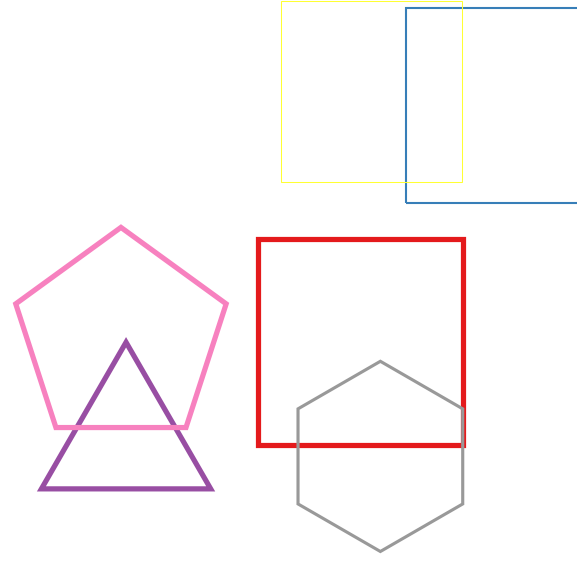[{"shape": "square", "thickness": 2.5, "radius": 0.89, "center": [0.624, 0.407]}, {"shape": "square", "thickness": 1, "radius": 0.84, "center": [0.873, 0.817]}, {"shape": "triangle", "thickness": 2.5, "radius": 0.85, "center": [0.218, 0.237]}, {"shape": "square", "thickness": 0.5, "radius": 0.78, "center": [0.643, 0.841]}, {"shape": "pentagon", "thickness": 2.5, "radius": 0.96, "center": [0.209, 0.414]}, {"shape": "hexagon", "thickness": 1.5, "radius": 0.82, "center": [0.659, 0.209]}]